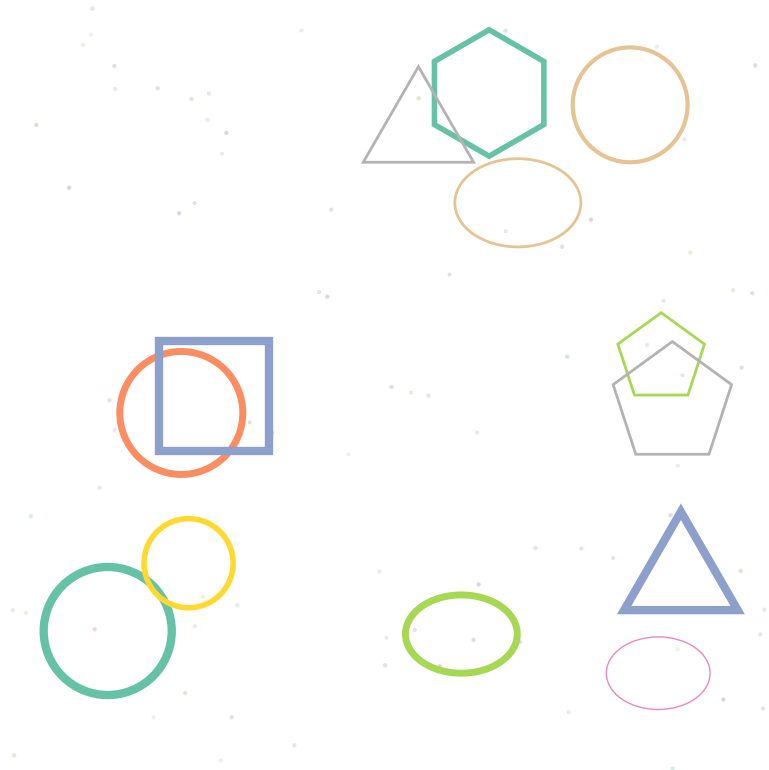[{"shape": "circle", "thickness": 3, "radius": 0.42, "center": [0.14, 0.181]}, {"shape": "hexagon", "thickness": 2, "radius": 0.41, "center": [0.635, 0.879]}, {"shape": "circle", "thickness": 2.5, "radius": 0.4, "center": [0.235, 0.464]}, {"shape": "square", "thickness": 3, "radius": 0.36, "center": [0.278, 0.486]}, {"shape": "triangle", "thickness": 3, "radius": 0.43, "center": [0.884, 0.25]}, {"shape": "oval", "thickness": 0.5, "radius": 0.34, "center": [0.855, 0.126]}, {"shape": "pentagon", "thickness": 1, "radius": 0.3, "center": [0.859, 0.535]}, {"shape": "oval", "thickness": 2.5, "radius": 0.36, "center": [0.599, 0.177]}, {"shape": "circle", "thickness": 2, "radius": 0.29, "center": [0.245, 0.269]}, {"shape": "circle", "thickness": 1.5, "radius": 0.37, "center": [0.818, 0.864]}, {"shape": "oval", "thickness": 1, "radius": 0.41, "center": [0.673, 0.737]}, {"shape": "pentagon", "thickness": 1, "radius": 0.4, "center": [0.873, 0.476]}, {"shape": "triangle", "thickness": 1, "radius": 0.41, "center": [0.543, 0.831]}]